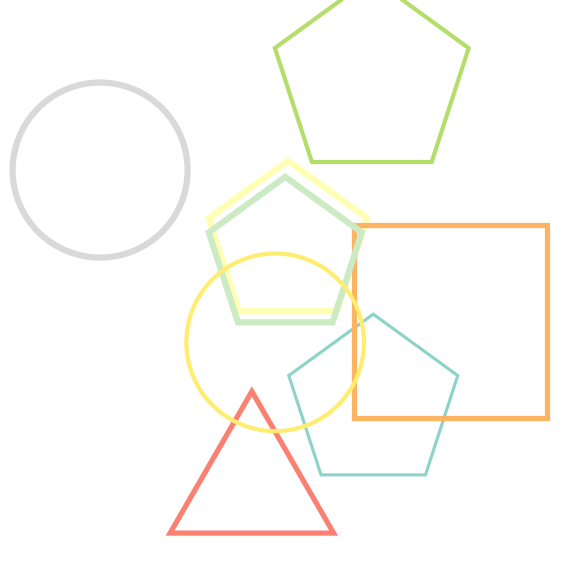[{"shape": "pentagon", "thickness": 1.5, "radius": 0.77, "center": [0.646, 0.301]}, {"shape": "pentagon", "thickness": 3, "radius": 0.72, "center": [0.499, 0.577]}, {"shape": "triangle", "thickness": 2.5, "radius": 0.82, "center": [0.436, 0.158]}, {"shape": "square", "thickness": 2.5, "radius": 0.83, "center": [0.78, 0.442]}, {"shape": "pentagon", "thickness": 2, "radius": 0.88, "center": [0.644, 0.861]}, {"shape": "circle", "thickness": 3, "radius": 0.76, "center": [0.173, 0.705]}, {"shape": "pentagon", "thickness": 3, "radius": 0.7, "center": [0.494, 0.554]}, {"shape": "circle", "thickness": 2, "radius": 0.77, "center": [0.476, 0.406]}]